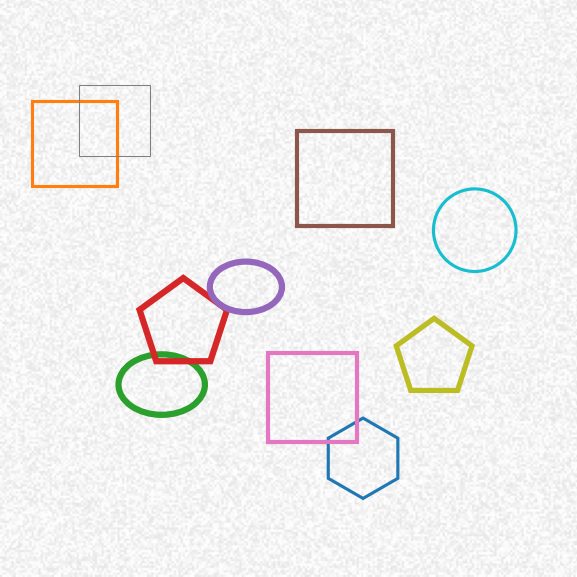[{"shape": "hexagon", "thickness": 1.5, "radius": 0.35, "center": [0.629, 0.206]}, {"shape": "square", "thickness": 1.5, "radius": 0.37, "center": [0.128, 0.75]}, {"shape": "oval", "thickness": 3, "radius": 0.37, "center": [0.28, 0.333]}, {"shape": "pentagon", "thickness": 3, "radius": 0.4, "center": [0.317, 0.438]}, {"shape": "oval", "thickness": 3, "radius": 0.31, "center": [0.426, 0.502]}, {"shape": "square", "thickness": 2, "radius": 0.41, "center": [0.598, 0.69]}, {"shape": "square", "thickness": 2, "radius": 0.38, "center": [0.541, 0.311]}, {"shape": "square", "thickness": 0.5, "radius": 0.31, "center": [0.198, 0.79]}, {"shape": "pentagon", "thickness": 2.5, "radius": 0.34, "center": [0.752, 0.379]}, {"shape": "circle", "thickness": 1.5, "radius": 0.36, "center": [0.822, 0.601]}]